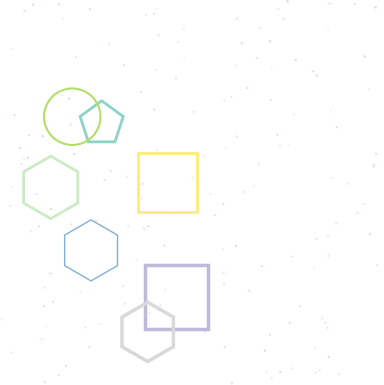[{"shape": "pentagon", "thickness": 2, "radius": 0.29, "center": [0.264, 0.679]}, {"shape": "square", "thickness": 2.5, "radius": 0.41, "center": [0.459, 0.229]}, {"shape": "hexagon", "thickness": 1, "radius": 0.4, "center": [0.237, 0.35]}, {"shape": "circle", "thickness": 1.5, "radius": 0.37, "center": [0.188, 0.697]}, {"shape": "hexagon", "thickness": 2.5, "radius": 0.39, "center": [0.384, 0.138]}, {"shape": "hexagon", "thickness": 2, "radius": 0.41, "center": [0.132, 0.513]}, {"shape": "square", "thickness": 2, "radius": 0.38, "center": [0.435, 0.525]}]